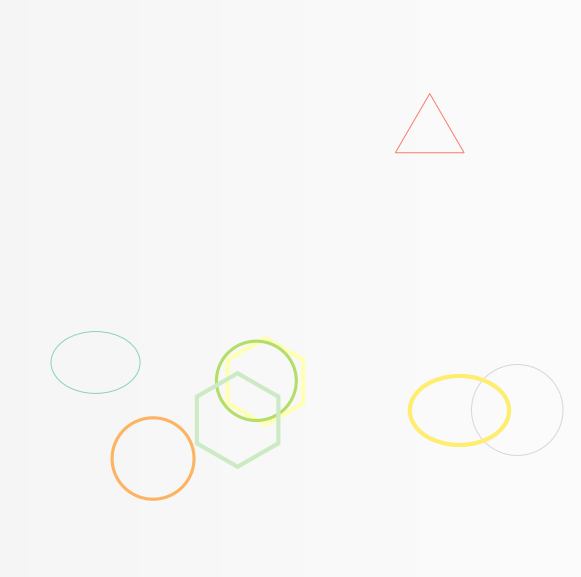[{"shape": "oval", "thickness": 0.5, "radius": 0.38, "center": [0.164, 0.371]}, {"shape": "hexagon", "thickness": 2, "radius": 0.38, "center": [0.457, 0.339]}, {"shape": "triangle", "thickness": 0.5, "radius": 0.34, "center": [0.739, 0.769]}, {"shape": "circle", "thickness": 1.5, "radius": 0.35, "center": [0.263, 0.205]}, {"shape": "circle", "thickness": 1.5, "radius": 0.34, "center": [0.441, 0.34]}, {"shape": "circle", "thickness": 0.5, "radius": 0.39, "center": [0.89, 0.289]}, {"shape": "hexagon", "thickness": 2, "radius": 0.4, "center": [0.409, 0.272]}, {"shape": "oval", "thickness": 2, "radius": 0.43, "center": [0.79, 0.288]}]